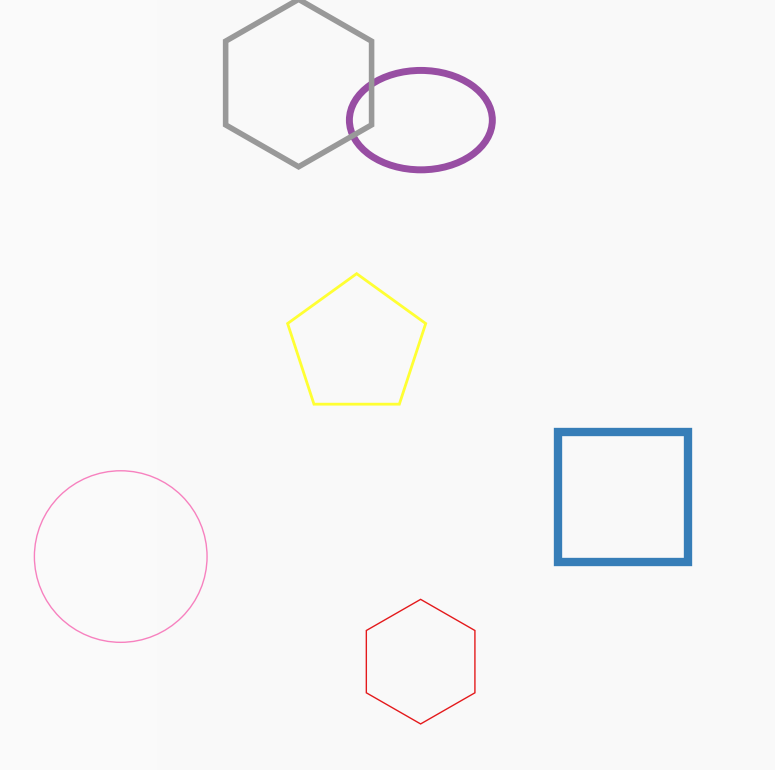[{"shape": "hexagon", "thickness": 0.5, "radius": 0.4, "center": [0.543, 0.141]}, {"shape": "square", "thickness": 3, "radius": 0.42, "center": [0.804, 0.355]}, {"shape": "oval", "thickness": 2.5, "radius": 0.46, "center": [0.543, 0.844]}, {"shape": "pentagon", "thickness": 1, "radius": 0.47, "center": [0.46, 0.551]}, {"shape": "circle", "thickness": 0.5, "radius": 0.56, "center": [0.156, 0.277]}, {"shape": "hexagon", "thickness": 2, "radius": 0.54, "center": [0.385, 0.892]}]